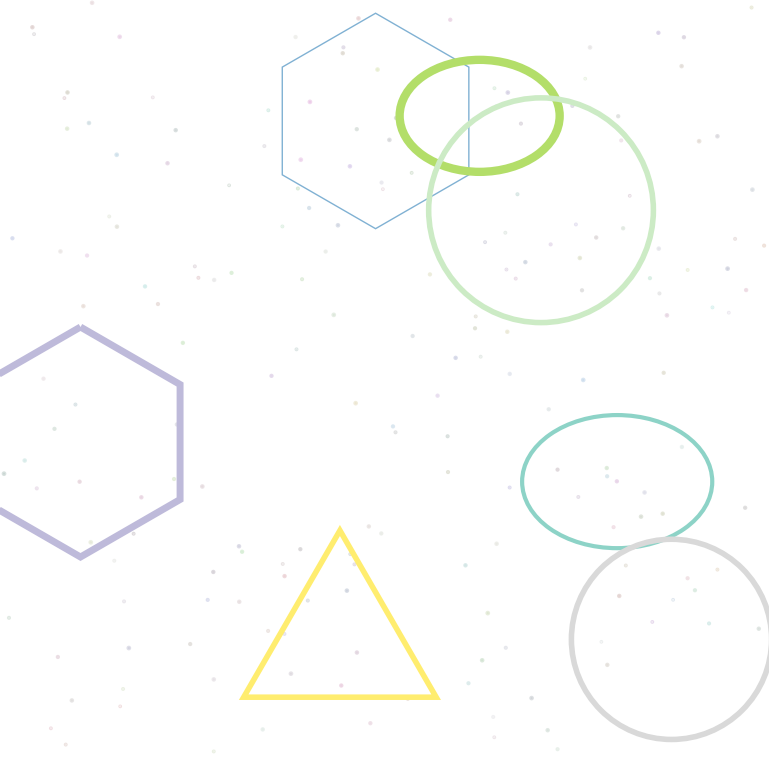[{"shape": "oval", "thickness": 1.5, "radius": 0.62, "center": [0.802, 0.375]}, {"shape": "hexagon", "thickness": 2.5, "radius": 0.75, "center": [0.105, 0.426]}, {"shape": "hexagon", "thickness": 0.5, "radius": 0.7, "center": [0.488, 0.843]}, {"shape": "oval", "thickness": 3, "radius": 0.52, "center": [0.623, 0.85]}, {"shape": "circle", "thickness": 2, "radius": 0.65, "center": [0.872, 0.17]}, {"shape": "circle", "thickness": 2, "radius": 0.73, "center": [0.703, 0.727]}, {"shape": "triangle", "thickness": 2, "radius": 0.72, "center": [0.441, 0.167]}]